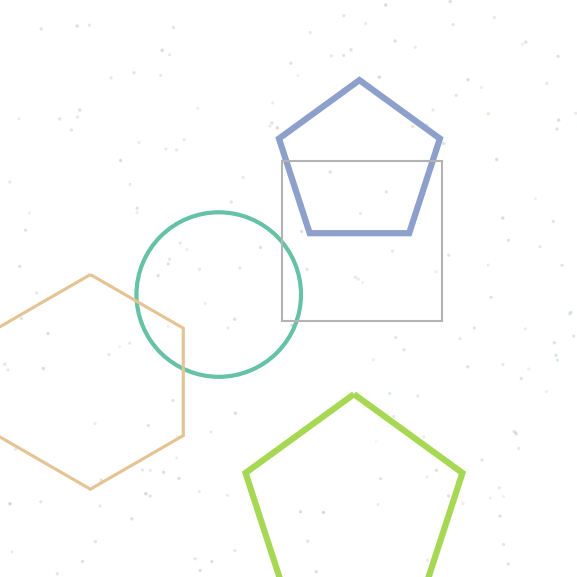[{"shape": "circle", "thickness": 2, "radius": 0.71, "center": [0.379, 0.489]}, {"shape": "pentagon", "thickness": 3, "radius": 0.73, "center": [0.622, 0.714]}, {"shape": "pentagon", "thickness": 3, "radius": 0.99, "center": [0.613, 0.119]}, {"shape": "hexagon", "thickness": 1.5, "radius": 0.93, "center": [0.156, 0.338]}, {"shape": "square", "thickness": 1, "radius": 0.69, "center": [0.627, 0.582]}]